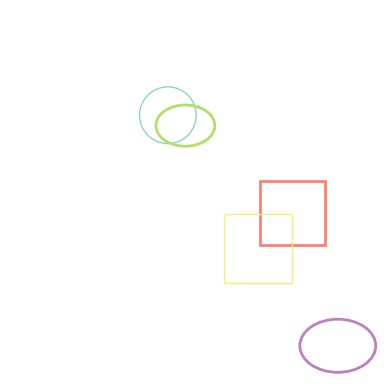[{"shape": "circle", "thickness": 1, "radius": 0.37, "center": [0.436, 0.701]}, {"shape": "square", "thickness": 2, "radius": 0.42, "center": [0.76, 0.447]}, {"shape": "oval", "thickness": 2, "radius": 0.38, "center": [0.481, 0.674]}, {"shape": "oval", "thickness": 2, "radius": 0.49, "center": [0.877, 0.102]}, {"shape": "square", "thickness": 1, "radius": 0.44, "center": [0.67, 0.355]}]